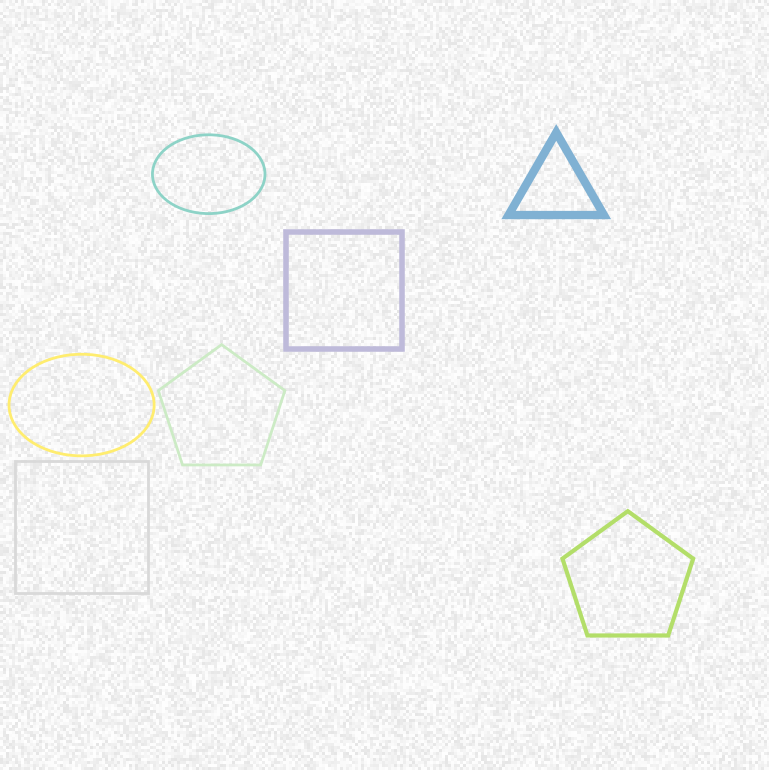[{"shape": "oval", "thickness": 1, "radius": 0.37, "center": [0.271, 0.774]}, {"shape": "square", "thickness": 2, "radius": 0.38, "center": [0.447, 0.623]}, {"shape": "triangle", "thickness": 3, "radius": 0.36, "center": [0.722, 0.756]}, {"shape": "pentagon", "thickness": 1.5, "radius": 0.45, "center": [0.815, 0.247]}, {"shape": "square", "thickness": 1, "radius": 0.43, "center": [0.106, 0.316]}, {"shape": "pentagon", "thickness": 1, "radius": 0.43, "center": [0.288, 0.466]}, {"shape": "oval", "thickness": 1, "radius": 0.47, "center": [0.106, 0.474]}]